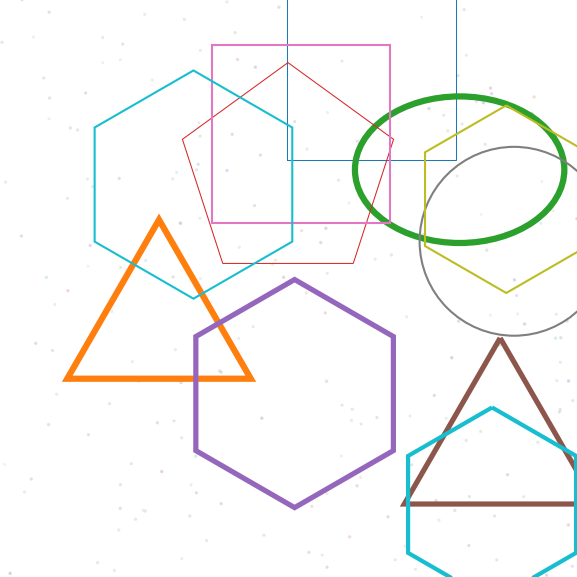[{"shape": "square", "thickness": 0.5, "radius": 0.73, "center": [0.644, 0.869]}, {"shape": "triangle", "thickness": 3, "radius": 0.92, "center": [0.275, 0.435]}, {"shape": "oval", "thickness": 3, "radius": 0.91, "center": [0.796, 0.705]}, {"shape": "pentagon", "thickness": 0.5, "radius": 0.96, "center": [0.499, 0.698]}, {"shape": "hexagon", "thickness": 2.5, "radius": 0.99, "center": [0.51, 0.318]}, {"shape": "triangle", "thickness": 2.5, "radius": 0.96, "center": [0.866, 0.222]}, {"shape": "square", "thickness": 1, "radius": 0.77, "center": [0.521, 0.767]}, {"shape": "circle", "thickness": 1, "radius": 0.82, "center": [0.89, 0.581]}, {"shape": "hexagon", "thickness": 1, "radius": 0.81, "center": [0.877, 0.654]}, {"shape": "hexagon", "thickness": 1, "radius": 0.99, "center": [0.335, 0.68]}, {"shape": "hexagon", "thickness": 2, "radius": 0.84, "center": [0.852, 0.126]}]